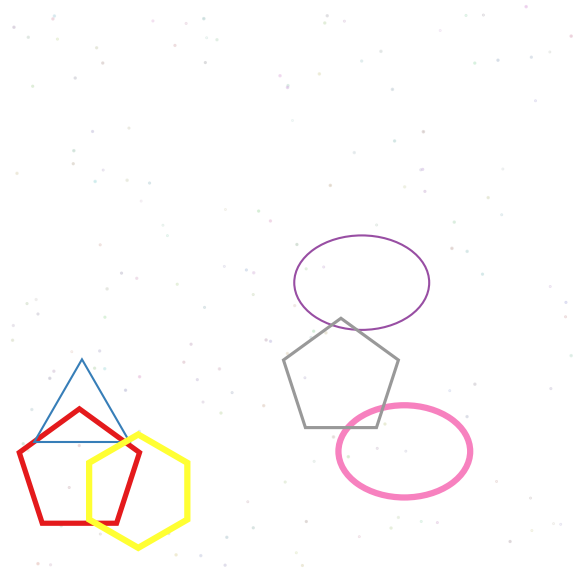[{"shape": "pentagon", "thickness": 2.5, "radius": 0.55, "center": [0.137, 0.182]}, {"shape": "triangle", "thickness": 1, "radius": 0.48, "center": [0.142, 0.281]}, {"shape": "oval", "thickness": 1, "radius": 0.58, "center": [0.626, 0.51]}, {"shape": "hexagon", "thickness": 3, "radius": 0.49, "center": [0.239, 0.149]}, {"shape": "oval", "thickness": 3, "radius": 0.57, "center": [0.7, 0.218]}, {"shape": "pentagon", "thickness": 1.5, "radius": 0.52, "center": [0.59, 0.343]}]